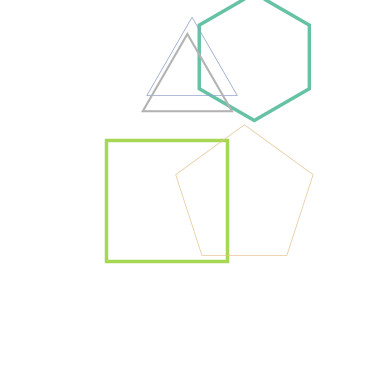[{"shape": "hexagon", "thickness": 2.5, "radius": 0.83, "center": [0.66, 0.852]}, {"shape": "triangle", "thickness": 0.5, "radius": 0.68, "center": [0.499, 0.819]}, {"shape": "square", "thickness": 2.5, "radius": 0.79, "center": [0.433, 0.48]}, {"shape": "pentagon", "thickness": 0.5, "radius": 0.94, "center": [0.635, 0.488]}, {"shape": "triangle", "thickness": 1.5, "radius": 0.67, "center": [0.487, 0.778]}]